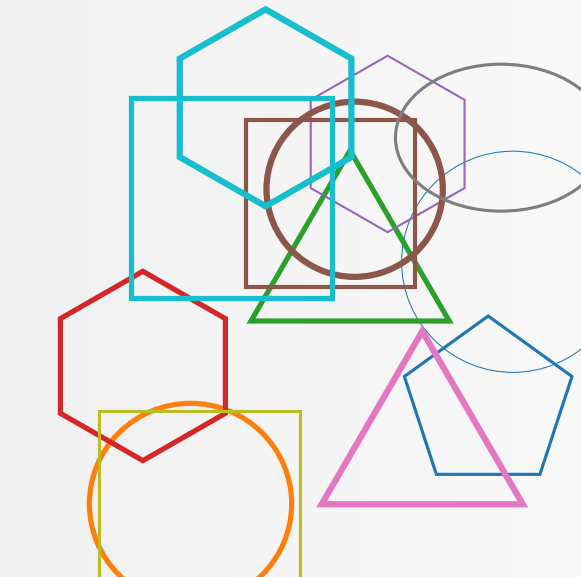[{"shape": "circle", "thickness": 0.5, "radius": 0.96, "center": [0.882, 0.546]}, {"shape": "pentagon", "thickness": 1.5, "radius": 0.76, "center": [0.84, 0.3]}, {"shape": "circle", "thickness": 2.5, "radius": 0.87, "center": [0.328, 0.127]}, {"shape": "triangle", "thickness": 2.5, "radius": 0.98, "center": [0.602, 0.542]}, {"shape": "hexagon", "thickness": 2.5, "radius": 0.82, "center": [0.246, 0.365]}, {"shape": "hexagon", "thickness": 1, "radius": 0.76, "center": [0.667, 0.75]}, {"shape": "square", "thickness": 2, "radius": 0.73, "center": [0.569, 0.646]}, {"shape": "circle", "thickness": 3, "radius": 0.76, "center": [0.61, 0.671]}, {"shape": "triangle", "thickness": 3, "radius": 1.0, "center": [0.726, 0.226]}, {"shape": "oval", "thickness": 1.5, "radius": 0.91, "center": [0.862, 0.761]}, {"shape": "square", "thickness": 1.5, "radius": 0.87, "center": [0.343, 0.114]}, {"shape": "square", "thickness": 2.5, "radius": 0.87, "center": [0.398, 0.656]}, {"shape": "hexagon", "thickness": 3, "radius": 0.85, "center": [0.457, 0.812]}]